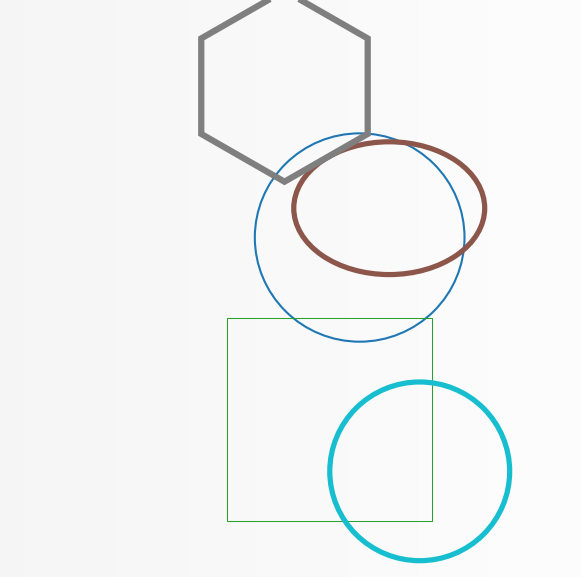[{"shape": "circle", "thickness": 1, "radius": 0.9, "center": [0.619, 0.588]}, {"shape": "square", "thickness": 0.5, "radius": 0.88, "center": [0.567, 0.273]}, {"shape": "oval", "thickness": 2.5, "radius": 0.82, "center": [0.67, 0.639]}, {"shape": "hexagon", "thickness": 3, "radius": 0.83, "center": [0.489, 0.85]}, {"shape": "circle", "thickness": 2.5, "radius": 0.77, "center": [0.722, 0.183]}]